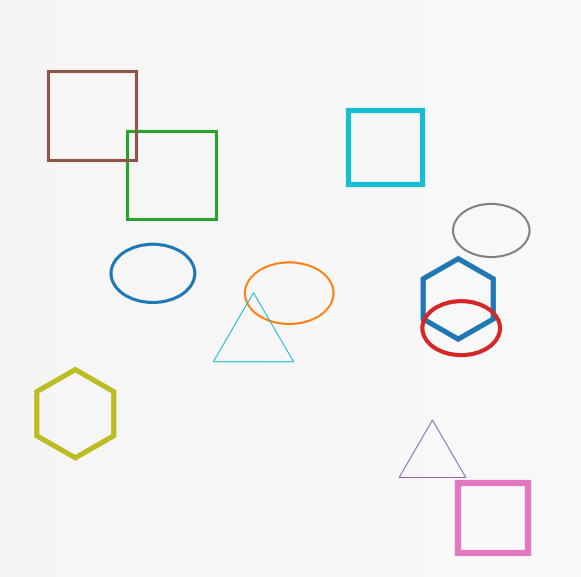[{"shape": "oval", "thickness": 1.5, "radius": 0.36, "center": [0.263, 0.526]}, {"shape": "hexagon", "thickness": 2.5, "radius": 0.35, "center": [0.788, 0.482]}, {"shape": "oval", "thickness": 1, "radius": 0.38, "center": [0.498, 0.491]}, {"shape": "square", "thickness": 1.5, "radius": 0.38, "center": [0.295, 0.696]}, {"shape": "oval", "thickness": 2, "radius": 0.33, "center": [0.793, 0.431]}, {"shape": "triangle", "thickness": 0.5, "radius": 0.33, "center": [0.744, 0.205]}, {"shape": "square", "thickness": 1.5, "radius": 0.38, "center": [0.158, 0.799]}, {"shape": "square", "thickness": 3, "radius": 0.3, "center": [0.848, 0.102]}, {"shape": "oval", "thickness": 1, "radius": 0.33, "center": [0.845, 0.6]}, {"shape": "hexagon", "thickness": 2.5, "radius": 0.38, "center": [0.129, 0.283]}, {"shape": "triangle", "thickness": 0.5, "radius": 0.4, "center": [0.436, 0.413]}, {"shape": "square", "thickness": 2.5, "radius": 0.32, "center": [0.663, 0.744]}]